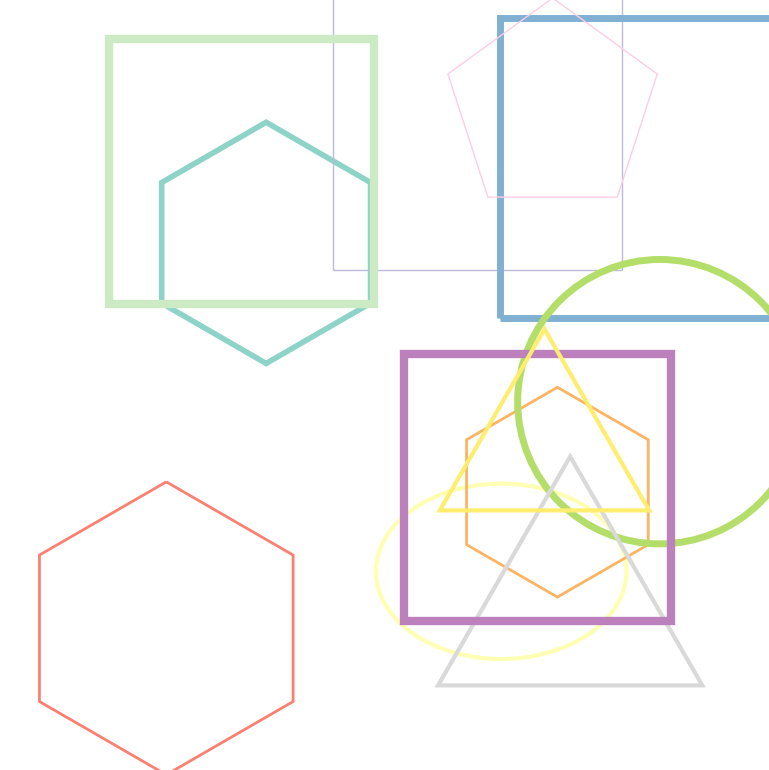[{"shape": "hexagon", "thickness": 2, "radius": 0.78, "center": [0.346, 0.685]}, {"shape": "oval", "thickness": 1.5, "radius": 0.81, "center": [0.651, 0.258]}, {"shape": "square", "thickness": 0.5, "radius": 0.94, "center": [0.62, 0.837]}, {"shape": "hexagon", "thickness": 1, "radius": 0.95, "center": [0.216, 0.184]}, {"shape": "square", "thickness": 2.5, "radius": 0.97, "center": [0.844, 0.782]}, {"shape": "hexagon", "thickness": 1, "radius": 0.68, "center": [0.724, 0.361]}, {"shape": "circle", "thickness": 2.5, "radius": 0.92, "center": [0.857, 0.478]}, {"shape": "pentagon", "thickness": 0.5, "radius": 0.71, "center": [0.718, 0.86]}, {"shape": "triangle", "thickness": 1.5, "radius": 0.99, "center": [0.74, 0.209]}, {"shape": "square", "thickness": 3, "radius": 0.87, "center": [0.698, 0.367]}, {"shape": "square", "thickness": 3, "radius": 0.86, "center": [0.313, 0.777]}, {"shape": "triangle", "thickness": 1.5, "radius": 0.78, "center": [0.707, 0.416]}]